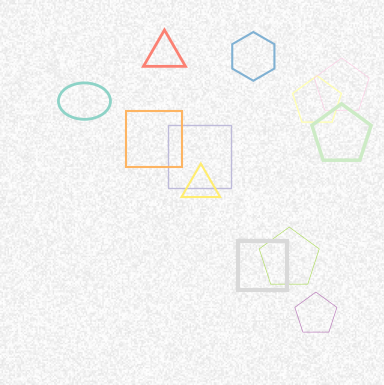[{"shape": "oval", "thickness": 2, "radius": 0.34, "center": [0.219, 0.737]}, {"shape": "pentagon", "thickness": 1, "radius": 0.33, "center": [0.823, 0.737]}, {"shape": "square", "thickness": 1, "radius": 0.41, "center": [0.518, 0.594]}, {"shape": "triangle", "thickness": 2, "radius": 0.32, "center": [0.427, 0.859]}, {"shape": "hexagon", "thickness": 1.5, "radius": 0.32, "center": [0.658, 0.854]}, {"shape": "square", "thickness": 1.5, "radius": 0.36, "center": [0.4, 0.639]}, {"shape": "pentagon", "thickness": 0.5, "radius": 0.41, "center": [0.751, 0.328]}, {"shape": "pentagon", "thickness": 0.5, "radius": 0.38, "center": [0.888, 0.774]}, {"shape": "square", "thickness": 3, "radius": 0.32, "center": [0.682, 0.311]}, {"shape": "pentagon", "thickness": 0.5, "radius": 0.29, "center": [0.82, 0.184]}, {"shape": "pentagon", "thickness": 2.5, "radius": 0.4, "center": [0.887, 0.649]}, {"shape": "triangle", "thickness": 1.5, "radius": 0.29, "center": [0.522, 0.517]}]